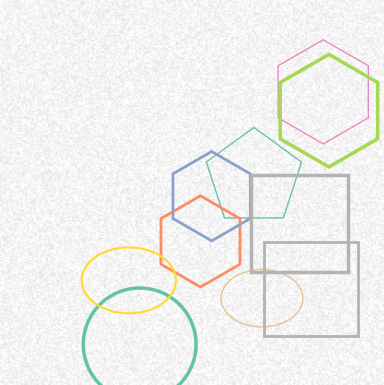[{"shape": "circle", "thickness": 2.5, "radius": 0.73, "center": [0.363, 0.106]}, {"shape": "pentagon", "thickness": 1, "radius": 0.65, "center": [0.66, 0.539]}, {"shape": "hexagon", "thickness": 2, "radius": 0.59, "center": [0.521, 0.373]}, {"shape": "hexagon", "thickness": 2, "radius": 0.58, "center": [0.55, 0.49]}, {"shape": "hexagon", "thickness": 1, "radius": 0.68, "center": [0.84, 0.761]}, {"shape": "hexagon", "thickness": 2.5, "radius": 0.73, "center": [0.854, 0.713]}, {"shape": "oval", "thickness": 1.5, "radius": 0.61, "center": [0.334, 0.272]}, {"shape": "oval", "thickness": 1, "radius": 0.53, "center": [0.68, 0.225]}, {"shape": "square", "thickness": 2.5, "radius": 0.63, "center": [0.778, 0.419]}, {"shape": "square", "thickness": 2, "radius": 0.61, "center": [0.807, 0.249]}]